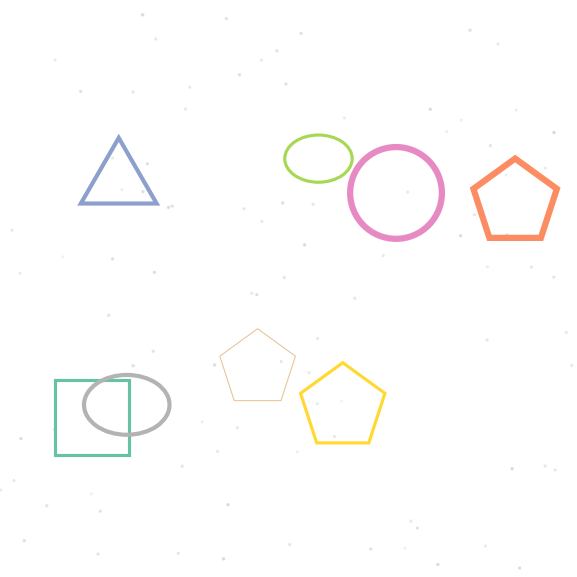[{"shape": "square", "thickness": 1.5, "radius": 0.32, "center": [0.159, 0.276]}, {"shape": "pentagon", "thickness": 3, "radius": 0.38, "center": [0.892, 0.649]}, {"shape": "triangle", "thickness": 2, "radius": 0.38, "center": [0.206, 0.685]}, {"shape": "circle", "thickness": 3, "radius": 0.4, "center": [0.686, 0.665]}, {"shape": "oval", "thickness": 1.5, "radius": 0.29, "center": [0.551, 0.724]}, {"shape": "pentagon", "thickness": 1.5, "radius": 0.38, "center": [0.593, 0.294]}, {"shape": "pentagon", "thickness": 0.5, "radius": 0.34, "center": [0.446, 0.361]}, {"shape": "oval", "thickness": 2, "radius": 0.37, "center": [0.22, 0.298]}]